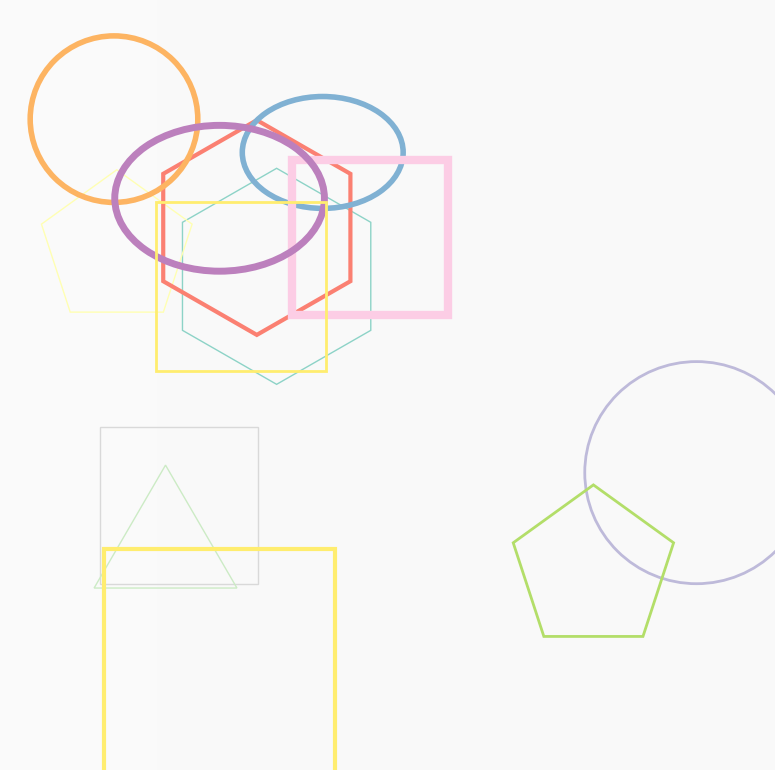[{"shape": "hexagon", "thickness": 0.5, "radius": 0.7, "center": [0.357, 0.641]}, {"shape": "pentagon", "thickness": 0.5, "radius": 0.51, "center": [0.151, 0.677]}, {"shape": "circle", "thickness": 1, "radius": 0.72, "center": [0.899, 0.386]}, {"shape": "hexagon", "thickness": 1.5, "radius": 0.7, "center": [0.331, 0.705]}, {"shape": "oval", "thickness": 2, "radius": 0.52, "center": [0.416, 0.802]}, {"shape": "circle", "thickness": 2, "radius": 0.54, "center": [0.147, 0.845]}, {"shape": "pentagon", "thickness": 1, "radius": 0.54, "center": [0.766, 0.261]}, {"shape": "square", "thickness": 3, "radius": 0.5, "center": [0.477, 0.692]}, {"shape": "square", "thickness": 0.5, "radius": 0.51, "center": [0.231, 0.344]}, {"shape": "oval", "thickness": 2.5, "radius": 0.68, "center": [0.283, 0.742]}, {"shape": "triangle", "thickness": 0.5, "radius": 0.53, "center": [0.214, 0.29]}, {"shape": "square", "thickness": 1.5, "radius": 0.75, "center": [0.283, 0.137]}, {"shape": "square", "thickness": 1, "radius": 0.55, "center": [0.311, 0.628]}]